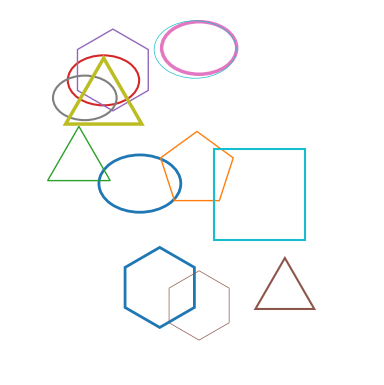[{"shape": "oval", "thickness": 2, "radius": 0.53, "center": [0.363, 0.523]}, {"shape": "hexagon", "thickness": 2, "radius": 0.52, "center": [0.415, 0.253]}, {"shape": "pentagon", "thickness": 1, "radius": 0.5, "center": [0.511, 0.559]}, {"shape": "triangle", "thickness": 1, "radius": 0.47, "center": [0.205, 0.578]}, {"shape": "oval", "thickness": 1.5, "radius": 0.46, "center": [0.269, 0.791]}, {"shape": "hexagon", "thickness": 1, "radius": 0.53, "center": [0.293, 0.818]}, {"shape": "triangle", "thickness": 1.5, "radius": 0.44, "center": [0.74, 0.242]}, {"shape": "hexagon", "thickness": 0.5, "radius": 0.45, "center": [0.517, 0.207]}, {"shape": "oval", "thickness": 2.5, "radius": 0.49, "center": [0.517, 0.875]}, {"shape": "oval", "thickness": 1.5, "radius": 0.41, "center": [0.22, 0.746]}, {"shape": "triangle", "thickness": 2.5, "radius": 0.57, "center": [0.269, 0.735]}, {"shape": "square", "thickness": 1.5, "radius": 0.59, "center": [0.674, 0.494]}, {"shape": "oval", "thickness": 0.5, "radius": 0.53, "center": [0.507, 0.871]}]